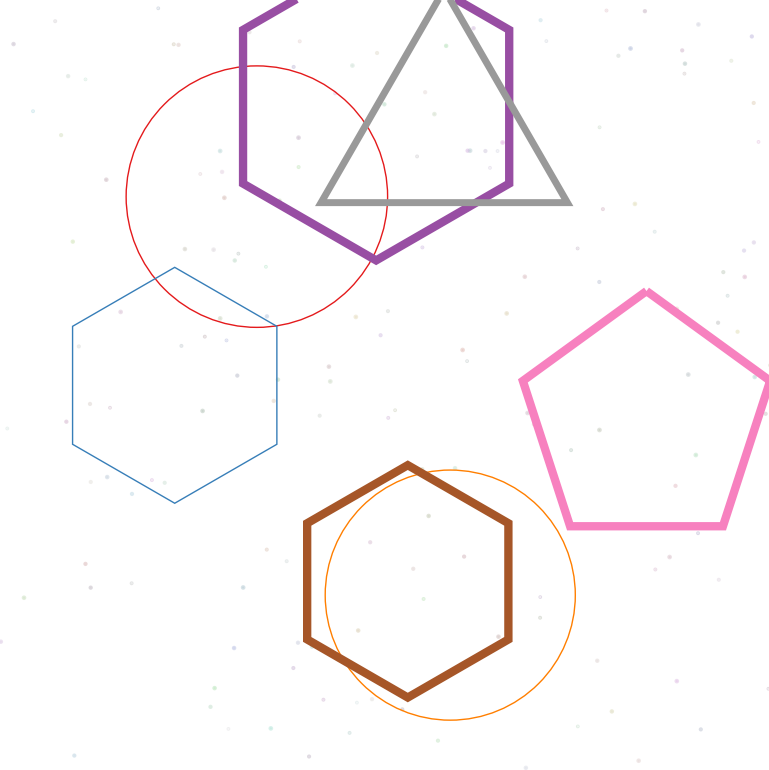[{"shape": "circle", "thickness": 0.5, "radius": 0.85, "center": [0.334, 0.745]}, {"shape": "hexagon", "thickness": 0.5, "radius": 0.77, "center": [0.227, 0.5]}, {"shape": "hexagon", "thickness": 3, "radius": 1.0, "center": [0.488, 0.861]}, {"shape": "circle", "thickness": 0.5, "radius": 0.81, "center": [0.585, 0.227]}, {"shape": "hexagon", "thickness": 3, "radius": 0.75, "center": [0.53, 0.245]}, {"shape": "pentagon", "thickness": 3, "radius": 0.84, "center": [0.84, 0.453]}, {"shape": "triangle", "thickness": 2.5, "radius": 0.92, "center": [0.577, 0.829]}]